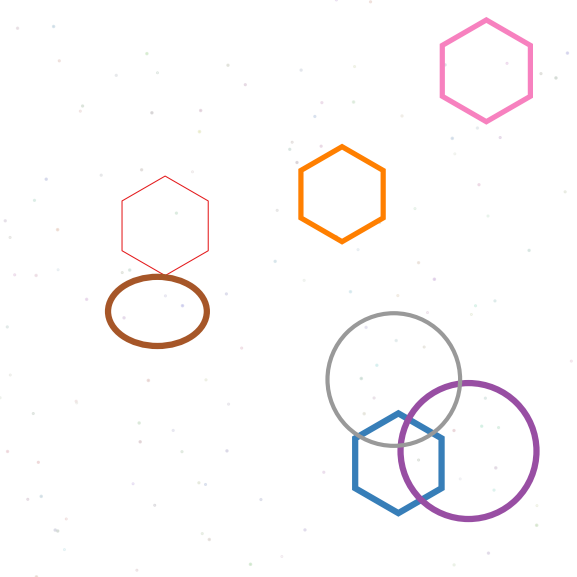[{"shape": "hexagon", "thickness": 0.5, "radius": 0.43, "center": [0.286, 0.608]}, {"shape": "hexagon", "thickness": 3, "radius": 0.43, "center": [0.69, 0.197]}, {"shape": "circle", "thickness": 3, "radius": 0.59, "center": [0.811, 0.218]}, {"shape": "hexagon", "thickness": 2.5, "radius": 0.41, "center": [0.592, 0.663]}, {"shape": "oval", "thickness": 3, "radius": 0.43, "center": [0.273, 0.46]}, {"shape": "hexagon", "thickness": 2.5, "radius": 0.44, "center": [0.842, 0.876]}, {"shape": "circle", "thickness": 2, "radius": 0.57, "center": [0.682, 0.342]}]